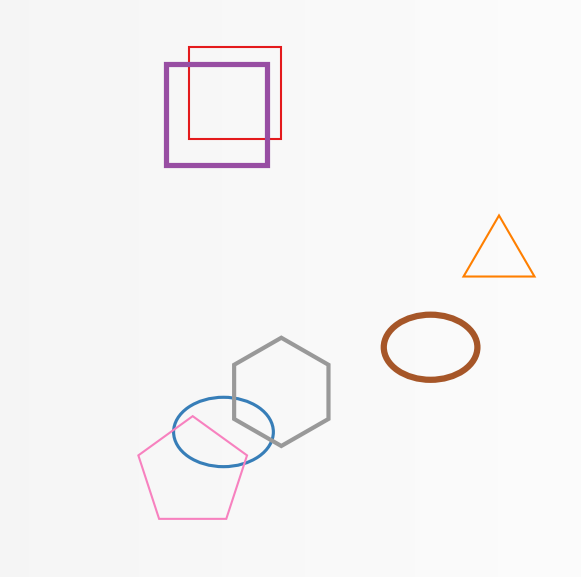[{"shape": "square", "thickness": 1, "radius": 0.4, "center": [0.404, 0.838]}, {"shape": "oval", "thickness": 1.5, "radius": 0.43, "center": [0.384, 0.251]}, {"shape": "square", "thickness": 2.5, "radius": 0.43, "center": [0.372, 0.801]}, {"shape": "triangle", "thickness": 1, "radius": 0.35, "center": [0.859, 0.556]}, {"shape": "oval", "thickness": 3, "radius": 0.4, "center": [0.741, 0.398]}, {"shape": "pentagon", "thickness": 1, "radius": 0.49, "center": [0.332, 0.18]}, {"shape": "hexagon", "thickness": 2, "radius": 0.47, "center": [0.484, 0.321]}]